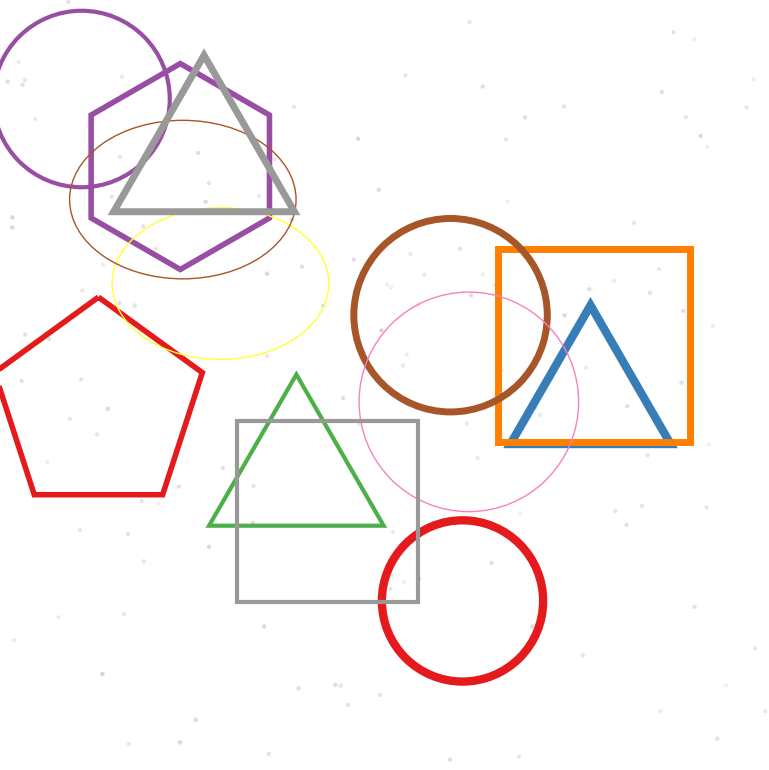[{"shape": "circle", "thickness": 3, "radius": 0.52, "center": [0.601, 0.22]}, {"shape": "pentagon", "thickness": 2, "radius": 0.71, "center": [0.128, 0.472]}, {"shape": "triangle", "thickness": 3, "radius": 0.6, "center": [0.767, 0.483]}, {"shape": "triangle", "thickness": 1.5, "radius": 0.65, "center": [0.385, 0.383]}, {"shape": "circle", "thickness": 1.5, "radius": 0.57, "center": [0.106, 0.871]}, {"shape": "hexagon", "thickness": 2, "radius": 0.67, "center": [0.234, 0.784]}, {"shape": "square", "thickness": 2.5, "radius": 0.63, "center": [0.771, 0.552]}, {"shape": "oval", "thickness": 0.5, "radius": 0.7, "center": [0.286, 0.632]}, {"shape": "oval", "thickness": 0.5, "radius": 0.74, "center": [0.237, 0.741]}, {"shape": "circle", "thickness": 2.5, "radius": 0.63, "center": [0.585, 0.591]}, {"shape": "circle", "thickness": 0.5, "radius": 0.71, "center": [0.609, 0.478]}, {"shape": "triangle", "thickness": 2.5, "radius": 0.68, "center": [0.265, 0.793]}, {"shape": "square", "thickness": 1.5, "radius": 0.59, "center": [0.425, 0.336]}]